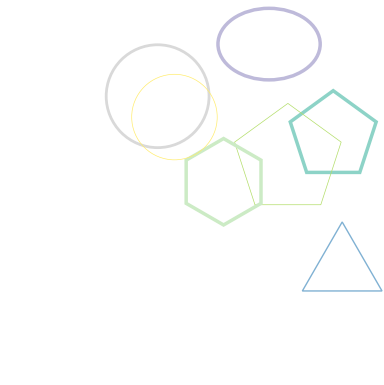[{"shape": "pentagon", "thickness": 2.5, "radius": 0.59, "center": [0.865, 0.647]}, {"shape": "oval", "thickness": 2.5, "radius": 0.66, "center": [0.699, 0.885]}, {"shape": "triangle", "thickness": 1, "radius": 0.6, "center": [0.889, 0.304]}, {"shape": "pentagon", "thickness": 0.5, "radius": 0.73, "center": [0.748, 0.586]}, {"shape": "circle", "thickness": 2, "radius": 0.67, "center": [0.409, 0.75]}, {"shape": "hexagon", "thickness": 2.5, "radius": 0.56, "center": [0.581, 0.528]}, {"shape": "circle", "thickness": 0.5, "radius": 0.56, "center": [0.453, 0.696]}]